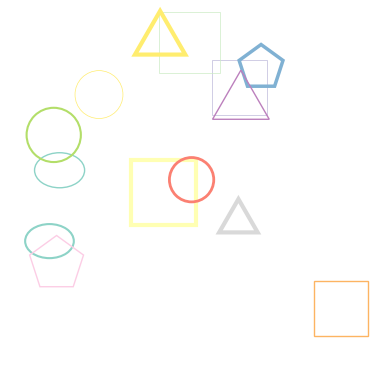[{"shape": "oval", "thickness": 1, "radius": 0.33, "center": [0.155, 0.558]}, {"shape": "oval", "thickness": 1.5, "radius": 0.32, "center": [0.129, 0.374]}, {"shape": "square", "thickness": 3, "radius": 0.42, "center": [0.424, 0.501]}, {"shape": "square", "thickness": 0.5, "radius": 0.36, "center": [0.622, 0.772]}, {"shape": "circle", "thickness": 2, "radius": 0.29, "center": [0.498, 0.533]}, {"shape": "pentagon", "thickness": 2.5, "radius": 0.3, "center": [0.678, 0.824]}, {"shape": "square", "thickness": 1, "radius": 0.35, "center": [0.886, 0.199]}, {"shape": "circle", "thickness": 1.5, "radius": 0.35, "center": [0.14, 0.65]}, {"shape": "pentagon", "thickness": 1, "radius": 0.37, "center": [0.147, 0.315]}, {"shape": "triangle", "thickness": 3, "radius": 0.29, "center": [0.619, 0.425]}, {"shape": "triangle", "thickness": 1, "radius": 0.43, "center": [0.626, 0.733]}, {"shape": "square", "thickness": 0.5, "radius": 0.4, "center": [0.491, 0.889]}, {"shape": "triangle", "thickness": 3, "radius": 0.38, "center": [0.416, 0.896]}, {"shape": "circle", "thickness": 0.5, "radius": 0.31, "center": [0.257, 0.754]}]